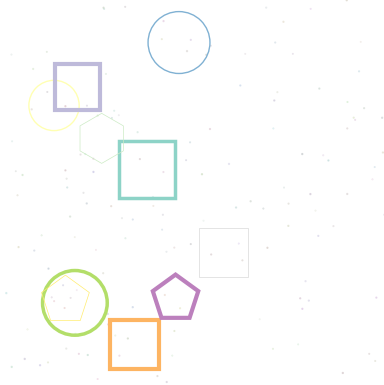[{"shape": "square", "thickness": 2.5, "radius": 0.37, "center": [0.382, 0.56]}, {"shape": "circle", "thickness": 1, "radius": 0.33, "center": [0.14, 0.726]}, {"shape": "square", "thickness": 3, "radius": 0.3, "center": [0.201, 0.774]}, {"shape": "circle", "thickness": 1, "radius": 0.4, "center": [0.465, 0.89]}, {"shape": "square", "thickness": 3, "radius": 0.32, "center": [0.35, 0.105]}, {"shape": "circle", "thickness": 2.5, "radius": 0.42, "center": [0.195, 0.213]}, {"shape": "square", "thickness": 0.5, "radius": 0.32, "center": [0.579, 0.344]}, {"shape": "pentagon", "thickness": 3, "radius": 0.31, "center": [0.456, 0.225]}, {"shape": "hexagon", "thickness": 0.5, "radius": 0.32, "center": [0.264, 0.641]}, {"shape": "pentagon", "thickness": 0.5, "radius": 0.33, "center": [0.17, 0.22]}]